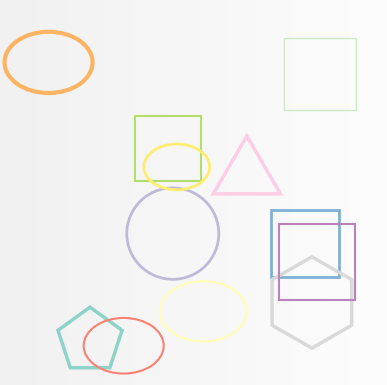[{"shape": "pentagon", "thickness": 2.5, "radius": 0.43, "center": [0.232, 0.115]}, {"shape": "oval", "thickness": 1.5, "radius": 0.56, "center": [0.524, 0.191]}, {"shape": "circle", "thickness": 2, "radius": 0.59, "center": [0.446, 0.393]}, {"shape": "oval", "thickness": 1.5, "radius": 0.52, "center": [0.319, 0.102]}, {"shape": "square", "thickness": 2, "radius": 0.44, "center": [0.787, 0.367]}, {"shape": "oval", "thickness": 3, "radius": 0.57, "center": [0.125, 0.838]}, {"shape": "square", "thickness": 1.5, "radius": 0.43, "center": [0.433, 0.614]}, {"shape": "triangle", "thickness": 2.5, "radius": 0.5, "center": [0.637, 0.546]}, {"shape": "hexagon", "thickness": 2.5, "radius": 0.59, "center": [0.805, 0.214]}, {"shape": "square", "thickness": 1.5, "radius": 0.49, "center": [0.817, 0.319]}, {"shape": "square", "thickness": 1, "radius": 0.47, "center": [0.825, 0.809]}, {"shape": "oval", "thickness": 2, "radius": 0.42, "center": [0.456, 0.566]}]